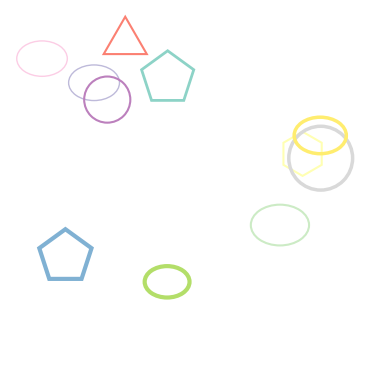[{"shape": "pentagon", "thickness": 2, "radius": 0.36, "center": [0.435, 0.797]}, {"shape": "hexagon", "thickness": 1.5, "radius": 0.29, "center": [0.786, 0.601]}, {"shape": "oval", "thickness": 1, "radius": 0.33, "center": [0.244, 0.785]}, {"shape": "triangle", "thickness": 1.5, "radius": 0.32, "center": [0.325, 0.892]}, {"shape": "pentagon", "thickness": 3, "radius": 0.36, "center": [0.17, 0.333]}, {"shape": "oval", "thickness": 3, "radius": 0.29, "center": [0.434, 0.268]}, {"shape": "oval", "thickness": 1, "radius": 0.33, "center": [0.109, 0.848]}, {"shape": "circle", "thickness": 2.5, "radius": 0.41, "center": [0.833, 0.589]}, {"shape": "circle", "thickness": 1.5, "radius": 0.3, "center": [0.279, 0.741]}, {"shape": "oval", "thickness": 1.5, "radius": 0.38, "center": [0.727, 0.415]}, {"shape": "oval", "thickness": 2.5, "radius": 0.34, "center": [0.832, 0.648]}]